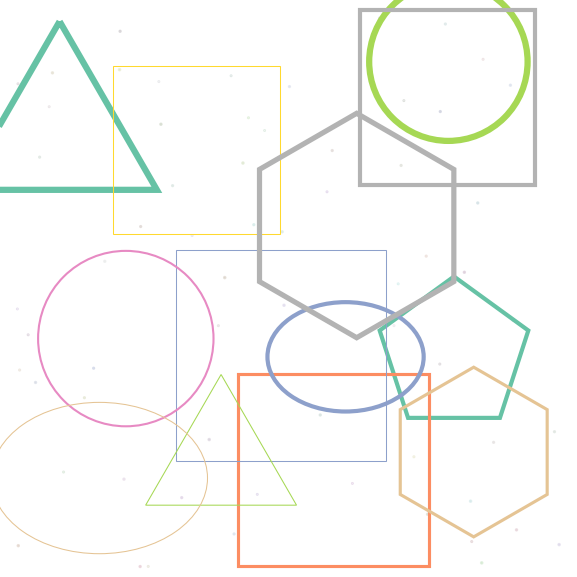[{"shape": "triangle", "thickness": 3, "radius": 0.97, "center": [0.103, 0.768]}, {"shape": "pentagon", "thickness": 2, "radius": 0.68, "center": [0.786, 0.385]}, {"shape": "square", "thickness": 1.5, "radius": 0.83, "center": [0.577, 0.185]}, {"shape": "square", "thickness": 0.5, "radius": 0.91, "center": [0.487, 0.384]}, {"shape": "oval", "thickness": 2, "radius": 0.68, "center": [0.598, 0.381]}, {"shape": "circle", "thickness": 1, "radius": 0.76, "center": [0.218, 0.413]}, {"shape": "triangle", "thickness": 0.5, "radius": 0.75, "center": [0.383, 0.2]}, {"shape": "circle", "thickness": 3, "radius": 0.69, "center": [0.776, 0.892]}, {"shape": "square", "thickness": 0.5, "radius": 0.72, "center": [0.34, 0.739]}, {"shape": "hexagon", "thickness": 1.5, "radius": 0.73, "center": [0.82, 0.216]}, {"shape": "oval", "thickness": 0.5, "radius": 0.94, "center": [0.172, 0.171]}, {"shape": "square", "thickness": 2, "radius": 0.76, "center": [0.775, 0.83]}, {"shape": "hexagon", "thickness": 2.5, "radius": 0.97, "center": [0.618, 0.609]}]